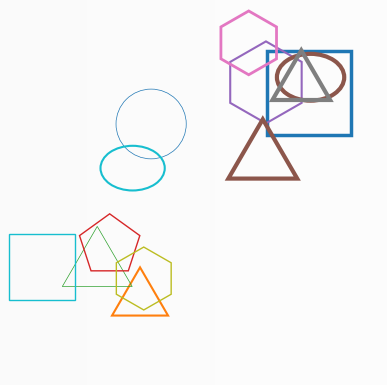[{"shape": "square", "thickness": 2.5, "radius": 0.54, "center": [0.797, 0.759]}, {"shape": "circle", "thickness": 0.5, "radius": 0.45, "center": [0.39, 0.678]}, {"shape": "triangle", "thickness": 1.5, "radius": 0.42, "center": [0.361, 0.222]}, {"shape": "triangle", "thickness": 0.5, "radius": 0.52, "center": [0.251, 0.308]}, {"shape": "pentagon", "thickness": 1, "radius": 0.41, "center": [0.283, 0.363]}, {"shape": "hexagon", "thickness": 1.5, "radius": 0.53, "center": [0.686, 0.786]}, {"shape": "oval", "thickness": 3, "radius": 0.43, "center": [0.801, 0.799]}, {"shape": "triangle", "thickness": 3, "radius": 0.51, "center": [0.678, 0.587]}, {"shape": "hexagon", "thickness": 2, "radius": 0.41, "center": [0.642, 0.889]}, {"shape": "triangle", "thickness": 3, "radius": 0.43, "center": [0.778, 0.783]}, {"shape": "hexagon", "thickness": 1, "radius": 0.41, "center": [0.371, 0.277]}, {"shape": "oval", "thickness": 1.5, "radius": 0.41, "center": [0.342, 0.563]}, {"shape": "square", "thickness": 1, "radius": 0.43, "center": [0.109, 0.306]}]